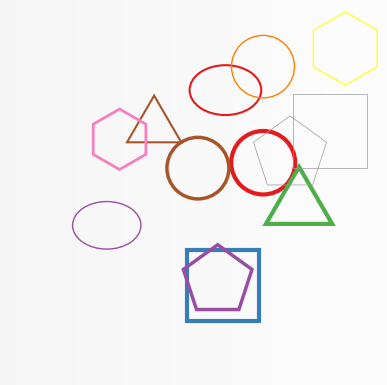[{"shape": "oval", "thickness": 1.5, "radius": 0.46, "center": [0.582, 0.766]}, {"shape": "circle", "thickness": 3, "radius": 0.41, "center": [0.679, 0.577]}, {"shape": "square", "thickness": 3, "radius": 0.46, "center": [0.576, 0.258]}, {"shape": "triangle", "thickness": 3, "radius": 0.49, "center": [0.772, 0.468]}, {"shape": "pentagon", "thickness": 2.5, "radius": 0.47, "center": [0.562, 0.271]}, {"shape": "oval", "thickness": 1, "radius": 0.44, "center": [0.276, 0.415]}, {"shape": "circle", "thickness": 1, "radius": 0.41, "center": [0.679, 0.827]}, {"shape": "hexagon", "thickness": 1, "radius": 0.47, "center": [0.891, 0.874]}, {"shape": "circle", "thickness": 2.5, "radius": 0.4, "center": [0.511, 0.563]}, {"shape": "triangle", "thickness": 1.5, "radius": 0.4, "center": [0.398, 0.671]}, {"shape": "hexagon", "thickness": 2, "radius": 0.39, "center": [0.309, 0.638]}, {"shape": "pentagon", "thickness": 0.5, "radius": 0.5, "center": [0.748, 0.6]}, {"shape": "square", "thickness": 0.5, "radius": 0.48, "center": [0.852, 0.659]}]